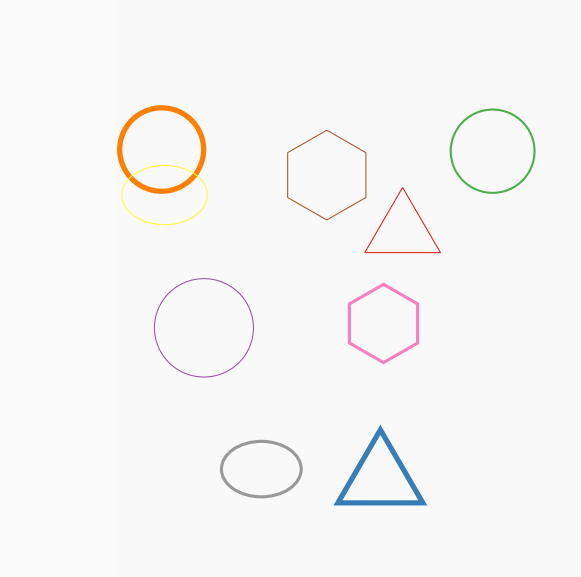[{"shape": "triangle", "thickness": 0.5, "radius": 0.38, "center": [0.693, 0.599]}, {"shape": "triangle", "thickness": 2.5, "radius": 0.42, "center": [0.654, 0.171]}, {"shape": "circle", "thickness": 1, "radius": 0.36, "center": [0.848, 0.737]}, {"shape": "circle", "thickness": 0.5, "radius": 0.43, "center": [0.351, 0.431]}, {"shape": "circle", "thickness": 2.5, "radius": 0.36, "center": [0.278, 0.74]}, {"shape": "oval", "thickness": 0.5, "radius": 0.37, "center": [0.283, 0.661]}, {"shape": "hexagon", "thickness": 0.5, "radius": 0.39, "center": [0.562, 0.696]}, {"shape": "hexagon", "thickness": 1.5, "radius": 0.34, "center": [0.66, 0.439]}, {"shape": "oval", "thickness": 1.5, "radius": 0.34, "center": [0.45, 0.187]}]